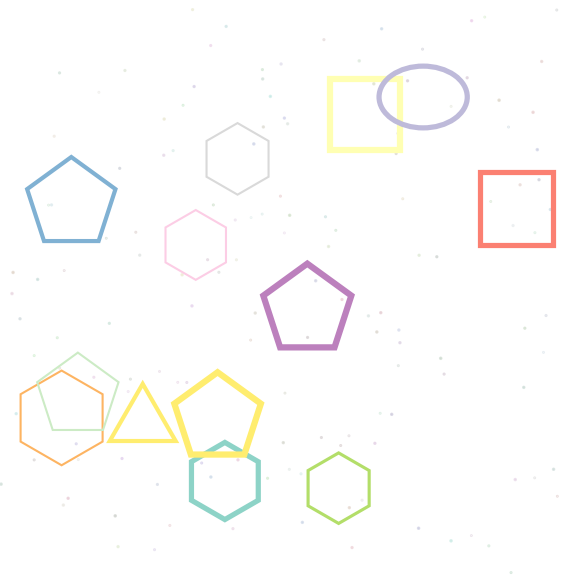[{"shape": "hexagon", "thickness": 2.5, "radius": 0.33, "center": [0.389, 0.166]}, {"shape": "square", "thickness": 3, "radius": 0.31, "center": [0.632, 0.801]}, {"shape": "oval", "thickness": 2.5, "radius": 0.38, "center": [0.733, 0.831]}, {"shape": "square", "thickness": 2.5, "radius": 0.32, "center": [0.894, 0.638]}, {"shape": "pentagon", "thickness": 2, "radius": 0.4, "center": [0.123, 0.647]}, {"shape": "hexagon", "thickness": 1, "radius": 0.41, "center": [0.107, 0.275]}, {"shape": "hexagon", "thickness": 1.5, "radius": 0.31, "center": [0.586, 0.154]}, {"shape": "hexagon", "thickness": 1, "radius": 0.3, "center": [0.339, 0.575]}, {"shape": "hexagon", "thickness": 1, "radius": 0.31, "center": [0.411, 0.724]}, {"shape": "pentagon", "thickness": 3, "radius": 0.4, "center": [0.532, 0.462]}, {"shape": "pentagon", "thickness": 1, "radius": 0.37, "center": [0.135, 0.314]}, {"shape": "triangle", "thickness": 2, "radius": 0.33, "center": [0.247, 0.268]}, {"shape": "pentagon", "thickness": 3, "radius": 0.39, "center": [0.377, 0.276]}]